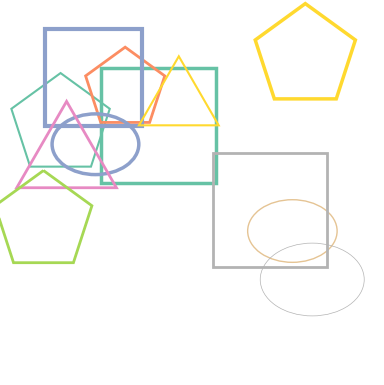[{"shape": "square", "thickness": 2.5, "radius": 0.75, "center": [0.412, 0.673]}, {"shape": "pentagon", "thickness": 1.5, "radius": 0.67, "center": [0.157, 0.676]}, {"shape": "pentagon", "thickness": 2, "radius": 0.54, "center": [0.325, 0.769]}, {"shape": "oval", "thickness": 2.5, "radius": 0.56, "center": [0.248, 0.625]}, {"shape": "square", "thickness": 3, "radius": 0.63, "center": [0.244, 0.798]}, {"shape": "triangle", "thickness": 2, "radius": 0.75, "center": [0.173, 0.587]}, {"shape": "pentagon", "thickness": 2, "radius": 0.66, "center": [0.113, 0.425]}, {"shape": "triangle", "thickness": 1.5, "radius": 0.6, "center": [0.464, 0.734]}, {"shape": "pentagon", "thickness": 2.5, "radius": 0.68, "center": [0.793, 0.854]}, {"shape": "oval", "thickness": 1, "radius": 0.58, "center": [0.759, 0.4]}, {"shape": "oval", "thickness": 0.5, "radius": 0.68, "center": [0.811, 0.274]}, {"shape": "square", "thickness": 2, "radius": 0.74, "center": [0.701, 0.454]}]